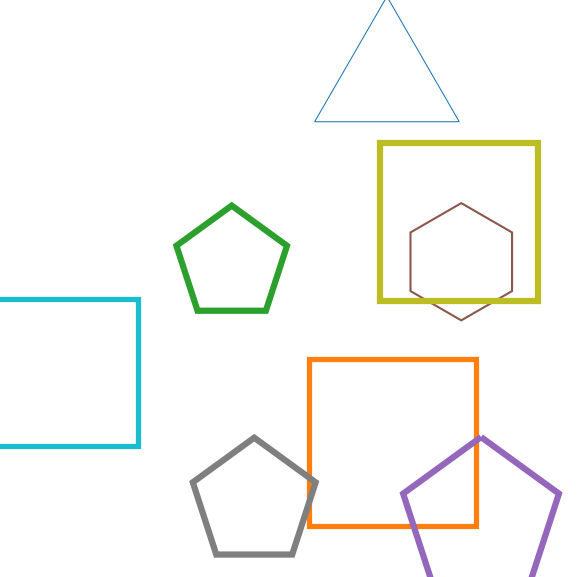[{"shape": "triangle", "thickness": 0.5, "radius": 0.72, "center": [0.67, 0.861]}, {"shape": "square", "thickness": 2.5, "radius": 0.73, "center": [0.68, 0.233]}, {"shape": "pentagon", "thickness": 3, "radius": 0.5, "center": [0.401, 0.542]}, {"shape": "pentagon", "thickness": 3, "radius": 0.71, "center": [0.833, 0.1]}, {"shape": "hexagon", "thickness": 1, "radius": 0.51, "center": [0.799, 0.546]}, {"shape": "pentagon", "thickness": 3, "radius": 0.56, "center": [0.44, 0.129]}, {"shape": "square", "thickness": 3, "radius": 0.68, "center": [0.795, 0.615]}, {"shape": "square", "thickness": 2.5, "radius": 0.64, "center": [0.112, 0.355]}]